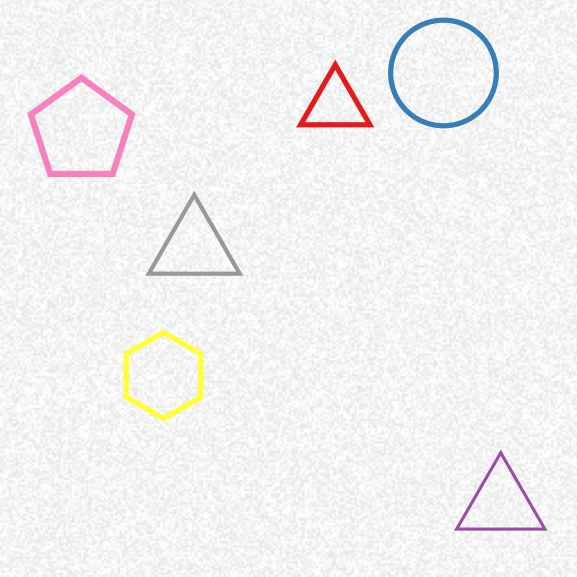[{"shape": "triangle", "thickness": 2.5, "radius": 0.35, "center": [0.581, 0.818]}, {"shape": "circle", "thickness": 2.5, "radius": 0.46, "center": [0.768, 0.873]}, {"shape": "triangle", "thickness": 1.5, "radius": 0.44, "center": [0.867, 0.127]}, {"shape": "hexagon", "thickness": 2.5, "radius": 0.37, "center": [0.283, 0.349]}, {"shape": "pentagon", "thickness": 3, "radius": 0.46, "center": [0.141, 0.772]}, {"shape": "triangle", "thickness": 2, "radius": 0.45, "center": [0.336, 0.571]}]